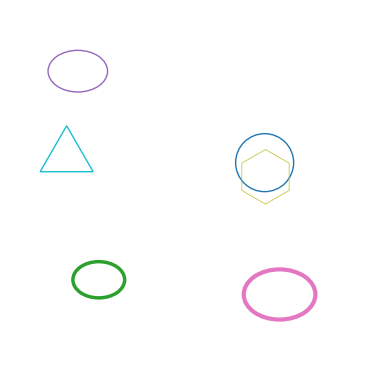[{"shape": "circle", "thickness": 1, "radius": 0.38, "center": [0.687, 0.578]}, {"shape": "oval", "thickness": 2.5, "radius": 0.34, "center": [0.257, 0.273]}, {"shape": "oval", "thickness": 1, "radius": 0.39, "center": [0.202, 0.815]}, {"shape": "oval", "thickness": 3, "radius": 0.47, "center": [0.726, 0.235]}, {"shape": "hexagon", "thickness": 0.5, "radius": 0.35, "center": [0.69, 0.541]}, {"shape": "triangle", "thickness": 1, "radius": 0.4, "center": [0.173, 0.594]}]